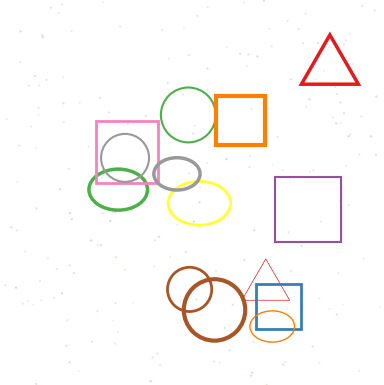[{"shape": "triangle", "thickness": 0.5, "radius": 0.36, "center": [0.69, 0.256]}, {"shape": "triangle", "thickness": 2.5, "radius": 0.43, "center": [0.857, 0.824]}, {"shape": "square", "thickness": 2, "radius": 0.29, "center": [0.724, 0.204]}, {"shape": "oval", "thickness": 2.5, "radius": 0.38, "center": [0.307, 0.507]}, {"shape": "circle", "thickness": 1.5, "radius": 0.36, "center": [0.489, 0.701]}, {"shape": "square", "thickness": 1.5, "radius": 0.43, "center": [0.799, 0.456]}, {"shape": "square", "thickness": 3, "radius": 0.32, "center": [0.625, 0.688]}, {"shape": "oval", "thickness": 1, "radius": 0.29, "center": [0.707, 0.152]}, {"shape": "oval", "thickness": 2, "radius": 0.41, "center": [0.518, 0.472]}, {"shape": "circle", "thickness": 2, "radius": 0.29, "center": [0.492, 0.248]}, {"shape": "circle", "thickness": 3, "radius": 0.4, "center": [0.557, 0.195]}, {"shape": "square", "thickness": 2, "radius": 0.4, "center": [0.331, 0.604]}, {"shape": "oval", "thickness": 2.5, "radius": 0.3, "center": [0.46, 0.548]}, {"shape": "circle", "thickness": 1.5, "radius": 0.31, "center": [0.325, 0.59]}]